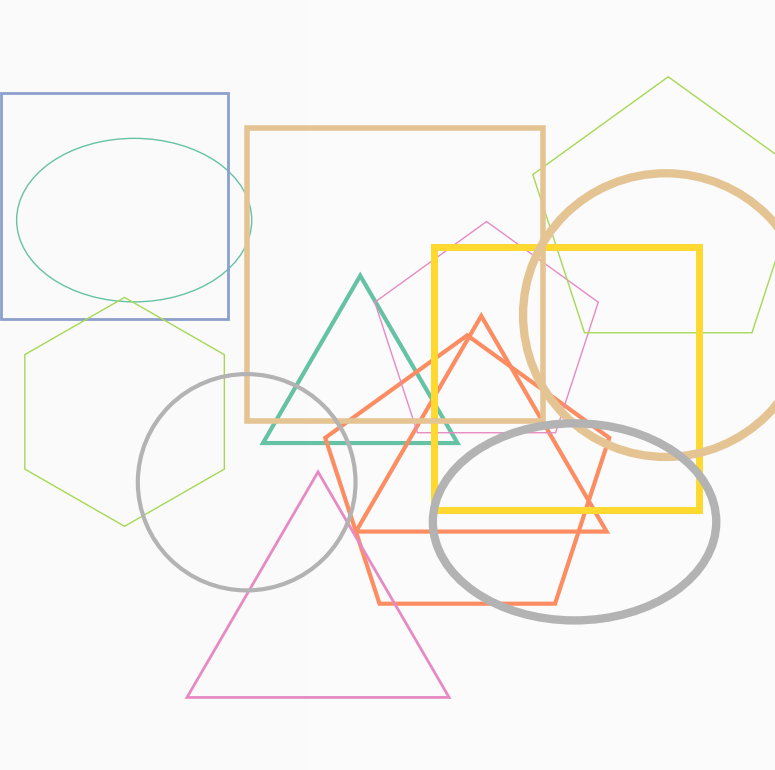[{"shape": "triangle", "thickness": 1.5, "radius": 0.72, "center": [0.465, 0.497]}, {"shape": "oval", "thickness": 0.5, "radius": 0.76, "center": [0.173, 0.714]}, {"shape": "pentagon", "thickness": 1.5, "radius": 0.96, "center": [0.603, 0.372]}, {"shape": "triangle", "thickness": 1.5, "radius": 0.93, "center": [0.621, 0.403]}, {"shape": "square", "thickness": 1, "radius": 0.73, "center": [0.148, 0.733]}, {"shape": "triangle", "thickness": 1, "radius": 0.98, "center": [0.41, 0.192]}, {"shape": "pentagon", "thickness": 0.5, "radius": 0.76, "center": [0.628, 0.561]}, {"shape": "hexagon", "thickness": 0.5, "radius": 0.74, "center": [0.161, 0.465]}, {"shape": "pentagon", "thickness": 0.5, "radius": 0.92, "center": [0.862, 0.716]}, {"shape": "square", "thickness": 2.5, "radius": 0.85, "center": [0.731, 0.508]}, {"shape": "circle", "thickness": 3, "radius": 0.92, "center": [0.859, 0.591]}, {"shape": "square", "thickness": 2, "radius": 0.95, "center": [0.51, 0.644]}, {"shape": "oval", "thickness": 3, "radius": 0.91, "center": [0.741, 0.322]}, {"shape": "circle", "thickness": 1.5, "radius": 0.7, "center": [0.318, 0.374]}]